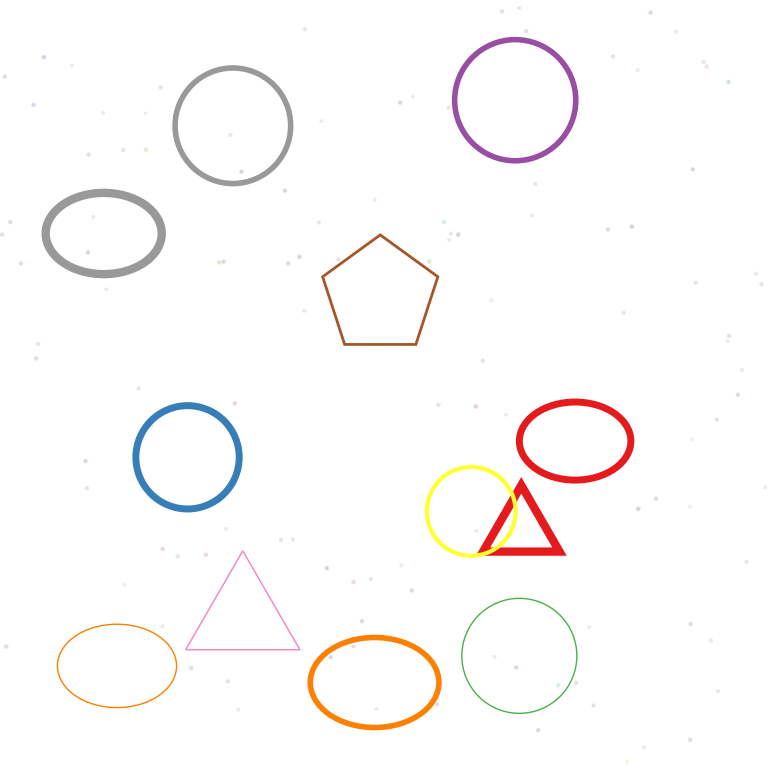[{"shape": "oval", "thickness": 2.5, "radius": 0.36, "center": [0.747, 0.427]}, {"shape": "triangle", "thickness": 3, "radius": 0.29, "center": [0.677, 0.312]}, {"shape": "circle", "thickness": 2.5, "radius": 0.34, "center": [0.244, 0.406]}, {"shape": "circle", "thickness": 0.5, "radius": 0.37, "center": [0.674, 0.148]}, {"shape": "circle", "thickness": 2, "radius": 0.39, "center": [0.669, 0.87]}, {"shape": "oval", "thickness": 2, "radius": 0.42, "center": [0.486, 0.114]}, {"shape": "oval", "thickness": 0.5, "radius": 0.39, "center": [0.152, 0.135]}, {"shape": "circle", "thickness": 1.5, "radius": 0.29, "center": [0.612, 0.336]}, {"shape": "pentagon", "thickness": 1, "radius": 0.39, "center": [0.494, 0.616]}, {"shape": "triangle", "thickness": 0.5, "radius": 0.43, "center": [0.315, 0.199]}, {"shape": "circle", "thickness": 2, "radius": 0.38, "center": [0.302, 0.837]}, {"shape": "oval", "thickness": 3, "radius": 0.38, "center": [0.135, 0.697]}]